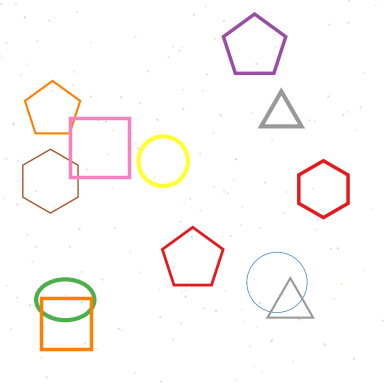[{"shape": "pentagon", "thickness": 2, "radius": 0.41, "center": [0.501, 0.327]}, {"shape": "hexagon", "thickness": 2.5, "radius": 0.37, "center": [0.84, 0.509]}, {"shape": "circle", "thickness": 0.5, "radius": 0.39, "center": [0.719, 0.267]}, {"shape": "oval", "thickness": 3, "radius": 0.38, "center": [0.17, 0.221]}, {"shape": "pentagon", "thickness": 2.5, "radius": 0.43, "center": [0.661, 0.878]}, {"shape": "pentagon", "thickness": 1.5, "radius": 0.38, "center": [0.137, 0.715]}, {"shape": "square", "thickness": 2.5, "radius": 0.33, "center": [0.171, 0.16]}, {"shape": "circle", "thickness": 3, "radius": 0.32, "center": [0.424, 0.581]}, {"shape": "hexagon", "thickness": 1, "radius": 0.41, "center": [0.131, 0.529]}, {"shape": "square", "thickness": 2.5, "radius": 0.38, "center": [0.258, 0.617]}, {"shape": "triangle", "thickness": 1.5, "radius": 0.34, "center": [0.754, 0.209]}, {"shape": "triangle", "thickness": 3, "radius": 0.3, "center": [0.731, 0.702]}]